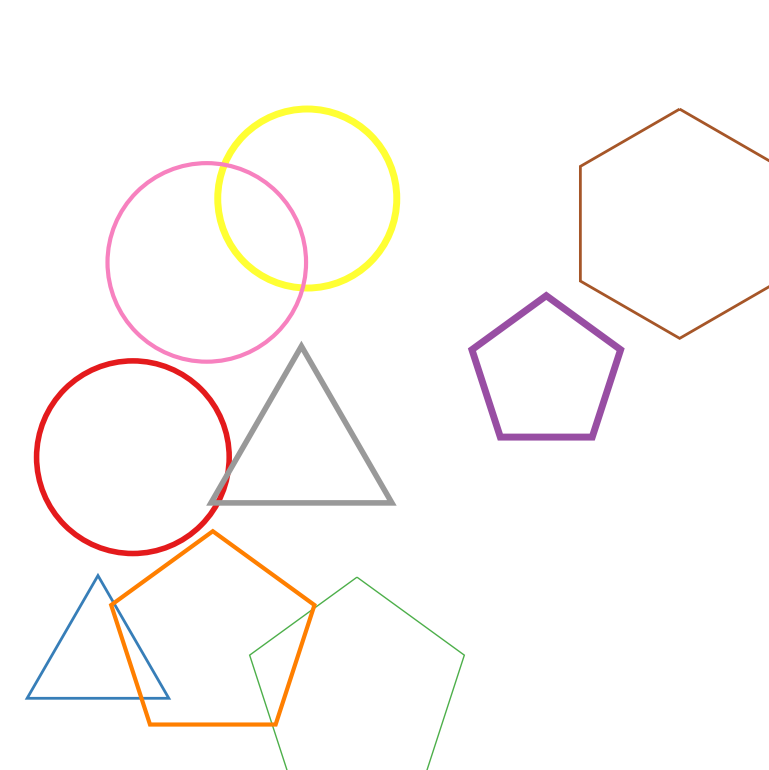[{"shape": "circle", "thickness": 2, "radius": 0.63, "center": [0.173, 0.406]}, {"shape": "triangle", "thickness": 1, "radius": 0.53, "center": [0.127, 0.146]}, {"shape": "pentagon", "thickness": 0.5, "radius": 0.73, "center": [0.464, 0.104]}, {"shape": "pentagon", "thickness": 2.5, "radius": 0.51, "center": [0.709, 0.514]}, {"shape": "pentagon", "thickness": 1.5, "radius": 0.69, "center": [0.276, 0.171]}, {"shape": "circle", "thickness": 2.5, "radius": 0.58, "center": [0.399, 0.742]}, {"shape": "hexagon", "thickness": 1, "radius": 0.74, "center": [0.883, 0.709]}, {"shape": "circle", "thickness": 1.5, "radius": 0.64, "center": [0.269, 0.659]}, {"shape": "triangle", "thickness": 2, "radius": 0.68, "center": [0.391, 0.415]}]